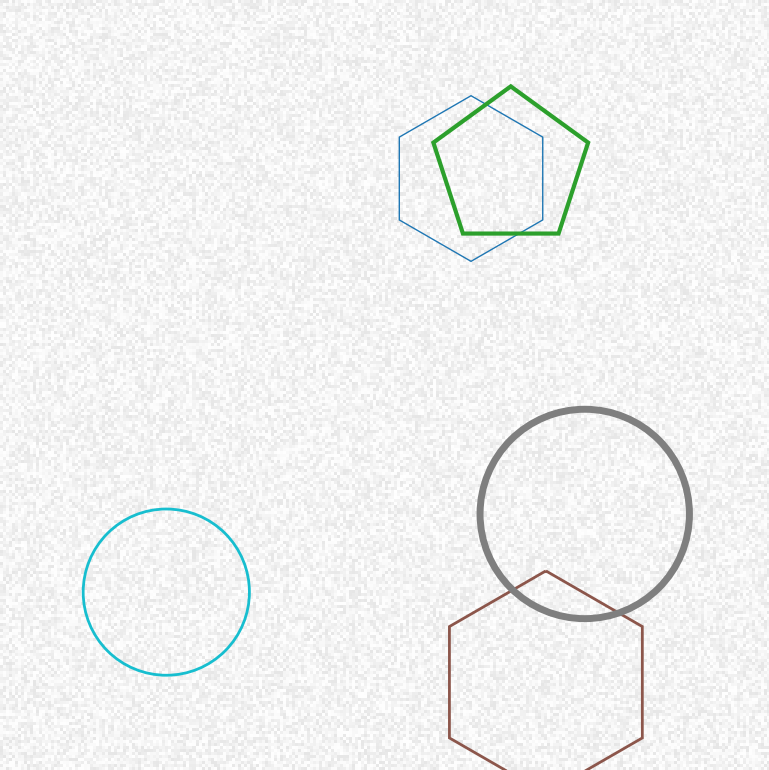[{"shape": "hexagon", "thickness": 0.5, "radius": 0.54, "center": [0.612, 0.768]}, {"shape": "pentagon", "thickness": 1.5, "radius": 0.53, "center": [0.663, 0.782]}, {"shape": "hexagon", "thickness": 1, "radius": 0.72, "center": [0.709, 0.114]}, {"shape": "circle", "thickness": 2.5, "radius": 0.68, "center": [0.759, 0.333]}, {"shape": "circle", "thickness": 1, "radius": 0.54, "center": [0.216, 0.231]}]